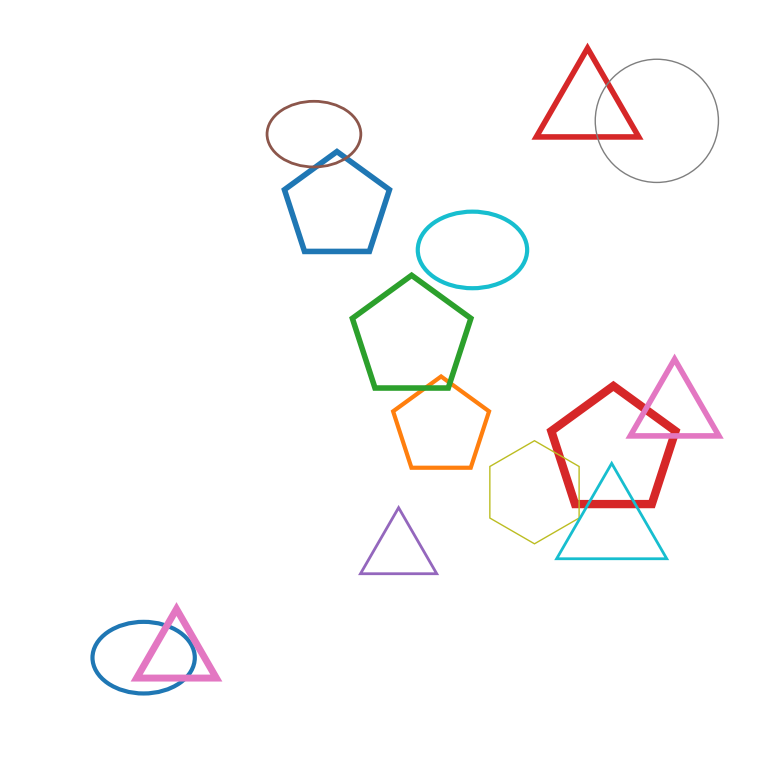[{"shape": "oval", "thickness": 1.5, "radius": 0.33, "center": [0.187, 0.146]}, {"shape": "pentagon", "thickness": 2, "radius": 0.36, "center": [0.438, 0.731]}, {"shape": "pentagon", "thickness": 1.5, "radius": 0.33, "center": [0.573, 0.446]}, {"shape": "pentagon", "thickness": 2, "radius": 0.4, "center": [0.535, 0.562]}, {"shape": "pentagon", "thickness": 3, "radius": 0.42, "center": [0.797, 0.414]}, {"shape": "triangle", "thickness": 2, "radius": 0.38, "center": [0.763, 0.861]}, {"shape": "triangle", "thickness": 1, "radius": 0.29, "center": [0.518, 0.283]}, {"shape": "oval", "thickness": 1, "radius": 0.3, "center": [0.408, 0.826]}, {"shape": "triangle", "thickness": 2, "radius": 0.33, "center": [0.876, 0.467]}, {"shape": "triangle", "thickness": 2.5, "radius": 0.3, "center": [0.229, 0.149]}, {"shape": "circle", "thickness": 0.5, "radius": 0.4, "center": [0.853, 0.843]}, {"shape": "hexagon", "thickness": 0.5, "radius": 0.33, "center": [0.694, 0.361]}, {"shape": "triangle", "thickness": 1, "radius": 0.41, "center": [0.794, 0.316]}, {"shape": "oval", "thickness": 1.5, "radius": 0.36, "center": [0.614, 0.675]}]